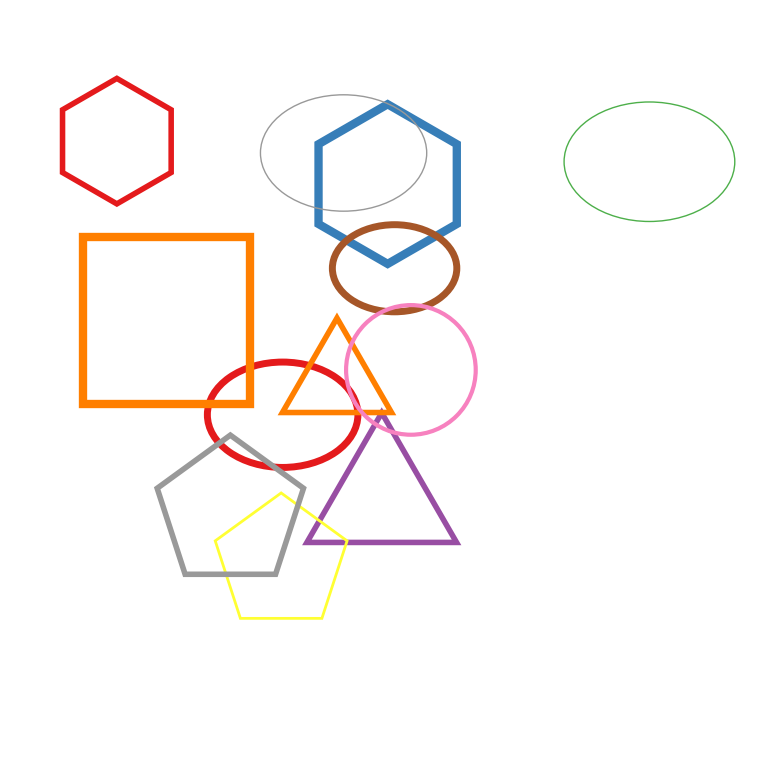[{"shape": "oval", "thickness": 2.5, "radius": 0.49, "center": [0.367, 0.461]}, {"shape": "hexagon", "thickness": 2, "radius": 0.41, "center": [0.152, 0.817]}, {"shape": "hexagon", "thickness": 3, "radius": 0.52, "center": [0.503, 0.761]}, {"shape": "oval", "thickness": 0.5, "radius": 0.55, "center": [0.843, 0.79]}, {"shape": "triangle", "thickness": 2, "radius": 0.56, "center": [0.496, 0.352]}, {"shape": "triangle", "thickness": 2, "radius": 0.41, "center": [0.438, 0.505]}, {"shape": "square", "thickness": 3, "radius": 0.54, "center": [0.216, 0.583]}, {"shape": "pentagon", "thickness": 1, "radius": 0.45, "center": [0.365, 0.27]}, {"shape": "oval", "thickness": 2.5, "radius": 0.4, "center": [0.512, 0.652]}, {"shape": "circle", "thickness": 1.5, "radius": 0.42, "center": [0.534, 0.52]}, {"shape": "oval", "thickness": 0.5, "radius": 0.54, "center": [0.446, 0.801]}, {"shape": "pentagon", "thickness": 2, "radius": 0.5, "center": [0.299, 0.335]}]